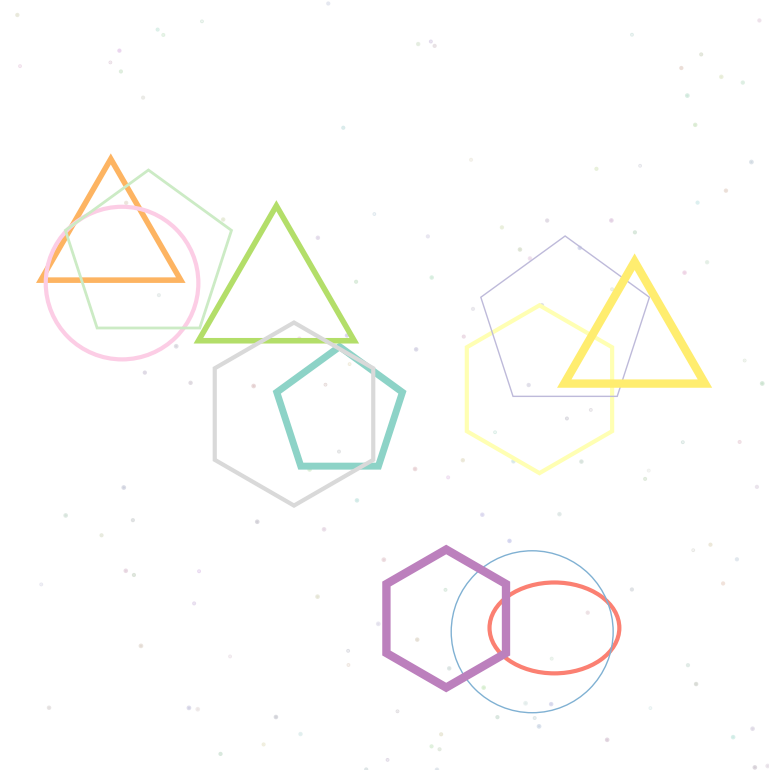[{"shape": "pentagon", "thickness": 2.5, "radius": 0.43, "center": [0.441, 0.464]}, {"shape": "hexagon", "thickness": 1.5, "radius": 0.54, "center": [0.701, 0.495]}, {"shape": "pentagon", "thickness": 0.5, "radius": 0.58, "center": [0.734, 0.578]}, {"shape": "oval", "thickness": 1.5, "radius": 0.42, "center": [0.72, 0.185]}, {"shape": "circle", "thickness": 0.5, "radius": 0.53, "center": [0.691, 0.18]}, {"shape": "triangle", "thickness": 2, "radius": 0.52, "center": [0.144, 0.689]}, {"shape": "triangle", "thickness": 2, "radius": 0.58, "center": [0.359, 0.616]}, {"shape": "circle", "thickness": 1.5, "radius": 0.5, "center": [0.159, 0.632]}, {"shape": "hexagon", "thickness": 1.5, "radius": 0.59, "center": [0.382, 0.462]}, {"shape": "hexagon", "thickness": 3, "radius": 0.45, "center": [0.579, 0.197]}, {"shape": "pentagon", "thickness": 1, "radius": 0.57, "center": [0.193, 0.666]}, {"shape": "triangle", "thickness": 3, "radius": 0.53, "center": [0.824, 0.555]}]